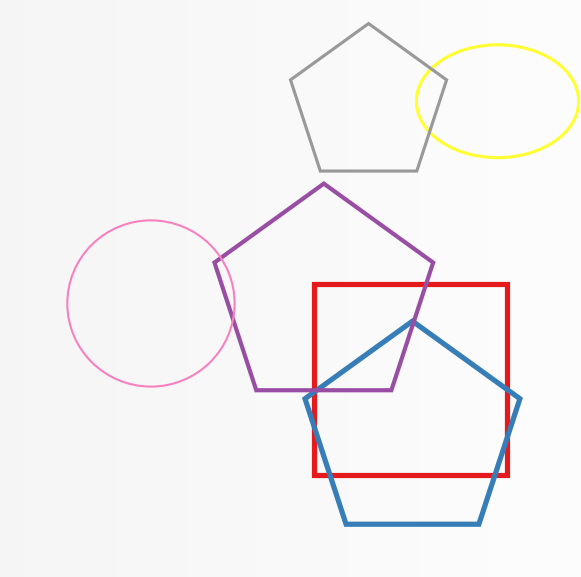[{"shape": "square", "thickness": 2.5, "radius": 0.83, "center": [0.706, 0.343]}, {"shape": "pentagon", "thickness": 2.5, "radius": 0.97, "center": [0.71, 0.249]}, {"shape": "pentagon", "thickness": 2, "radius": 0.99, "center": [0.557, 0.483]}, {"shape": "oval", "thickness": 1.5, "radius": 0.7, "center": [0.856, 0.824]}, {"shape": "circle", "thickness": 1, "radius": 0.72, "center": [0.26, 0.474]}, {"shape": "pentagon", "thickness": 1.5, "radius": 0.71, "center": [0.634, 0.817]}]